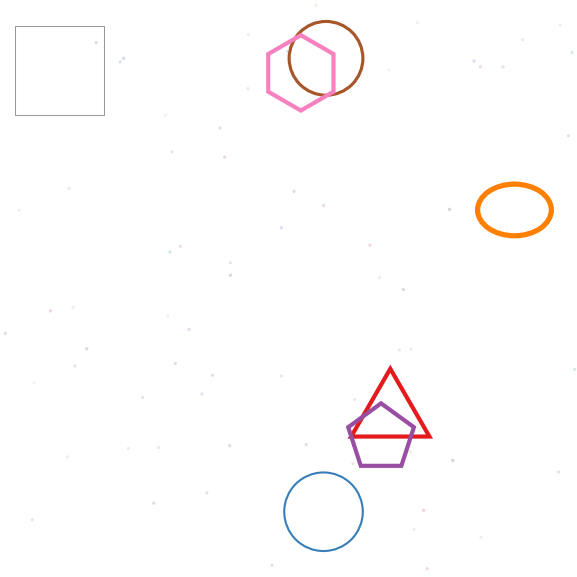[{"shape": "triangle", "thickness": 2, "radius": 0.39, "center": [0.676, 0.282]}, {"shape": "circle", "thickness": 1, "radius": 0.34, "center": [0.56, 0.113]}, {"shape": "pentagon", "thickness": 2, "radius": 0.3, "center": [0.66, 0.241]}, {"shape": "oval", "thickness": 2.5, "radius": 0.32, "center": [0.891, 0.636]}, {"shape": "circle", "thickness": 1.5, "radius": 0.32, "center": [0.565, 0.898]}, {"shape": "hexagon", "thickness": 2, "radius": 0.33, "center": [0.521, 0.873]}, {"shape": "square", "thickness": 0.5, "radius": 0.38, "center": [0.103, 0.877]}]